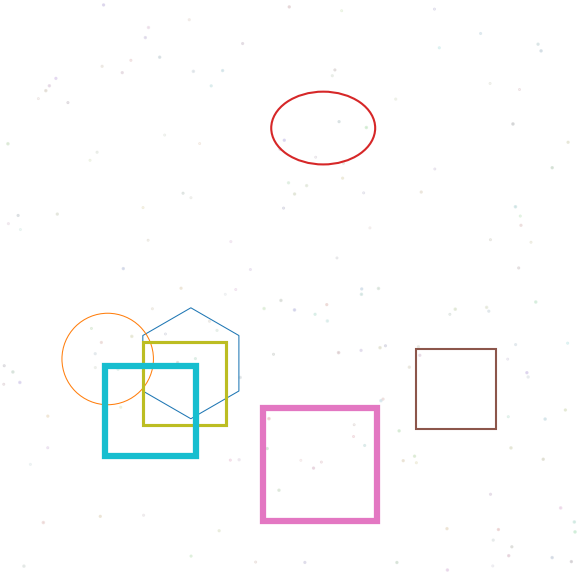[{"shape": "hexagon", "thickness": 0.5, "radius": 0.48, "center": [0.33, 0.37]}, {"shape": "circle", "thickness": 0.5, "radius": 0.4, "center": [0.186, 0.378]}, {"shape": "oval", "thickness": 1, "radius": 0.45, "center": [0.56, 0.777]}, {"shape": "square", "thickness": 1, "radius": 0.35, "center": [0.789, 0.326]}, {"shape": "square", "thickness": 3, "radius": 0.49, "center": [0.555, 0.195]}, {"shape": "square", "thickness": 1.5, "radius": 0.36, "center": [0.319, 0.335]}, {"shape": "square", "thickness": 3, "radius": 0.39, "center": [0.261, 0.288]}]